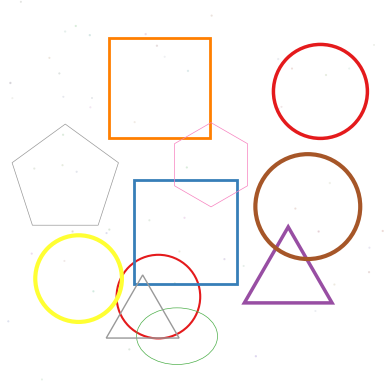[{"shape": "circle", "thickness": 1.5, "radius": 0.54, "center": [0.411, 0.23]}, {"shape": "circle", "thickness": 2.5, "radius": 0.61, "center": [0.832, 0.763]}, {"shape": "square", "thickness": 2, "radius": 0.67, "center": [0.481, 0.397]}, {"shape": "oval", "thickness": 0.5, "radius": 0.53, "center": [0.46, 0.127]}, {"shape": "triangle", "thickness": 2.5, "radius": 0.66, "center": [0.749, 0.279]}, {"shape": "square", "thickness": 2, "radius": 0.65, "center": [0.414, 0.771]}, {"shape": "circle", "thickness": 3, "radius": 0.56, "center": [0.204, 0.276]}, {"shape": "circle", "thickness": 3, "radius": 0.68, "center": [0.799, 0.463]}, {"shape": "hexagon", "thickness": 0.5, "radius": 0.55, "center": [0.548, 0.572]}, {"shape": "triangle", "thickness": 1, "radius": 0.55, "center": [0.371, 0.177]}, {"shape": "pentagon", "thickness": 0.5, "radius": 0.73, "center": [0.17, 0.532]}]